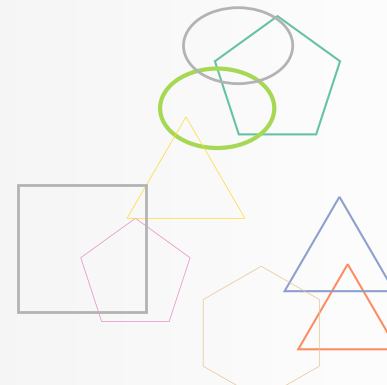[{"shape": "pentagon", "thickness": 1.5, "radius": 0.85, "center": [0.716, 0.788]}, {"shape": "triangle", "thickness": 1.5, "radius": 0.74, "center": [0.897, 0.166]}, {"shape": "triangle", "thickness": 1.5, "radius": 0.82, "center": [0.876, 0.325]}, {"shape": "pentagon", "thickness": 0.5, "radius": 0.74, "center": [0.349, 0.285]}, {"shape": "oval", "thickness": 3, "radius": 0.74, "center": [0.56, 0.719]}, {"shape": "triangle", "thickness": 0.5, "radius": 0.88, "center": [0.48, 0.521]}, {"shape": "hexagon", "thickness": 0.5, "radius": 0.87, "center": [0.674, 0.135]}, {"shape": "oval", "thickness": 2, "radius": 0.7, "center": [0.614, 0.881]}, {"shape": "square", "thickness": 2, "radius": 0.82, "center": [0.212, 0.354]}]